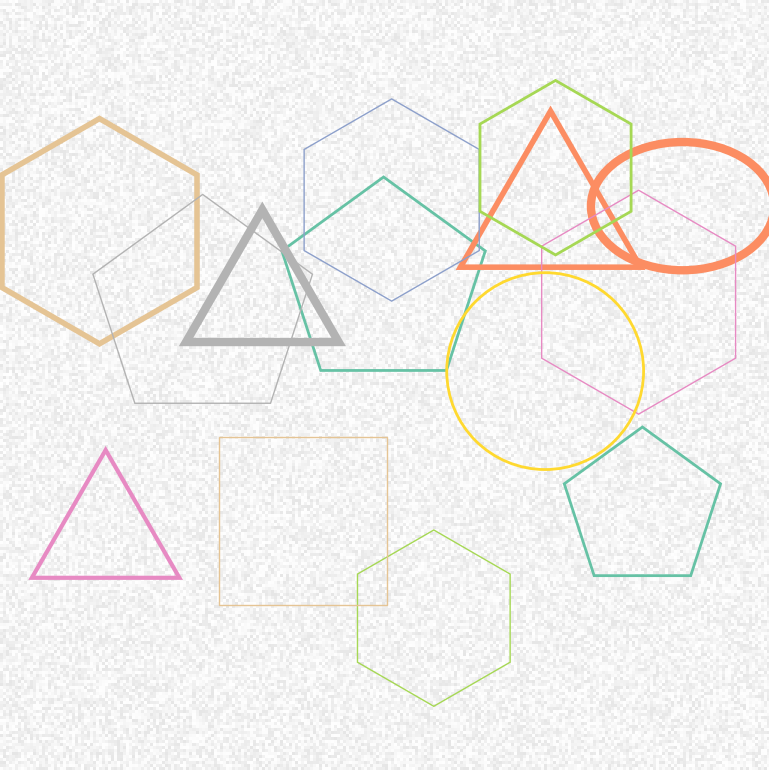[{"shape": "pentagon", "thickness": 1, "radius": 0.69, "center": [0.498, 0.631]}, {"shape": "pentagon", "thickness": 1, "radius": 0.53, "center": [0.834, 0.339]}, {"shape": "oval", "thickness": 3, "radius": 0.59, "center": [0.886, 0.732]}, {"shape": "triangle", "thickness": 2, "radius": 0.68, "center": [0.715, 0.721]}, {"shape": "hexagon", "thickness": 0.5, "radius": 0.66, "center": [0.509, 0.74]}, {"shape": "triangle", "thickness": 1.5, "radius": 0.55, "center": [0.137, 0.305]}, {"shape": "hexagon", "thickness": 0.5, "radius": 0.73, "center": [0.829, 0.608]}, {"shape": "hexagon", "thickness": 0.5, "radius": 0.57, "center": [0.563, 0.197]}, {"shape": "hexagon", "thickness": 1, "radius": 0.57, "center": [0.721, 0.782]}, {"shape": "circle", "thickness": 1, "radius": 0.64, "center": [0.708, 0.518]}, {"shape": "hexagon", "thickness": 2, "radius": 0.73, "center": [0.129, 0.7]}, {"shape": "square", "thickness": 0.5, "radius": 0.55, "center": [0.393, 0.323]}, {"shape": "pentagon", "thickness": 0.5, "radius": 0.75, "center": [0.263, 0.598]}, {"shape": "triangle", "thickness": 3, "radius": 0.57, "center": [0.341, 0.613]}]